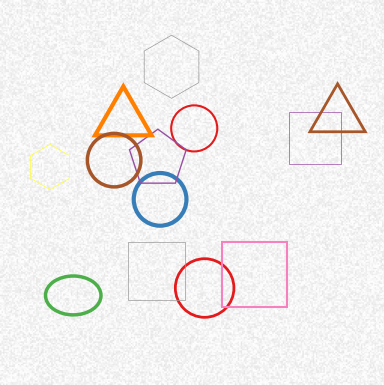[{"shape": "circle", "thickness": 1.5, "radius": 0.3, "center": [0.504, 0.666]}, {"shape": "circle", "thickness": 2, "radius": 0.38, "center": [0.532, 0.252]}, {"shape": "circle", "thickness": 3, "radius": 0.34, "center": [0.416, 0.482]}, {"shape": "oval", "thickness": 2.5, "radius": 0.36, "center": [0.19, 0.233]}, {"shape": "square", "thickness": 0.5, "radius": 0.34, "center": [0.819, 0.642]}, {"shape": "pentagon", "thickness": 1, "radius": 0.39, "center": [0.41, 0.587]}, {"shape": "triangle", "thickness": 3, "radius": 0.42, "center": [0.32, 0.691]}, {"shape": "hexagon", "thickness": 0.5, "radius": 0.29, "center": [0.13, 0.566]}, {"shape": "triangle", "thickness": 2, "radius": 0.41, "center": [0.877, 0.699]}, {"shape": "circle", "thickness": 2.5, "radius": 0.35, "center": [0.296, 0.584]}, {"shape": "square", "thickness": 1.5, "radius": 0.42, "center": [0.66, 0.288]}, {"shape": "square", "thickness": 0.5, "radius": 0.37, "center": [0.407, 0.296]}, {"shape": "hexagon", "thickness": 0.5, "radius": 0.41, "center": [0.446, 0.827]}]